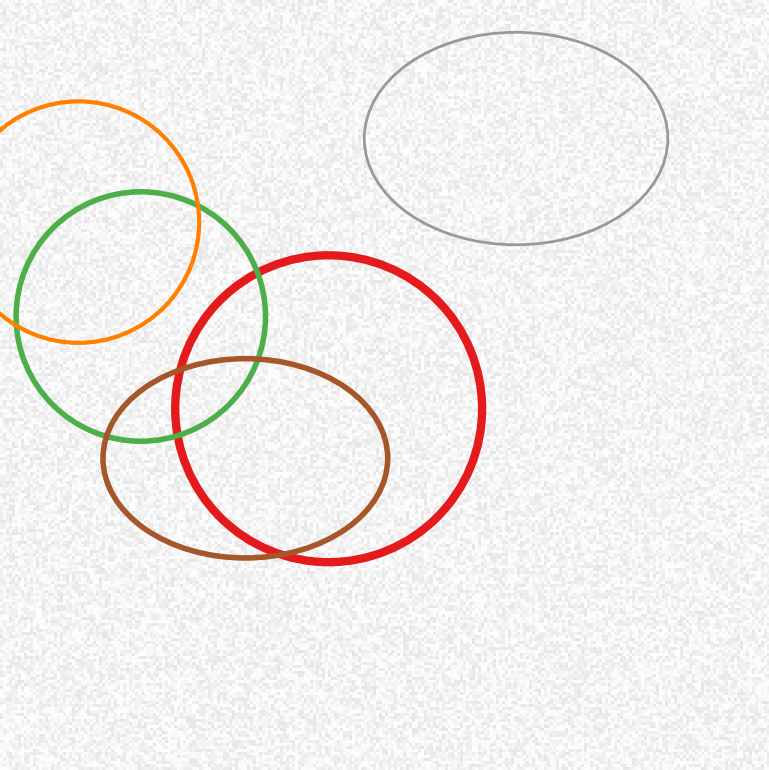[{"shape": "circle", "thickness": 3, "radius": 1.0, "center": [0.427, 0.469]}, {"shape": "circle", "thickness": 2, "radius": 0.81, "center": [0.183, 0.589]}, {"shape": "circle", "thickness": 1.5, "radius": 0.78, "center": [0.102, 0.712]}, {"shape": "oval", "thickness": 2, "radius": 0.92, "center": [0.319, 0.405]}, {"shape": "oval", "thickness": 1, "radius": 0.99, "center": [0.67, 0.82]}]